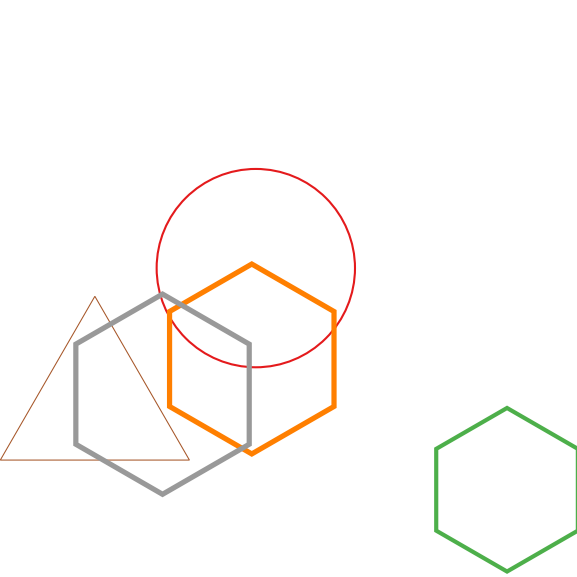[{"shape": "circle", "thickness": 1, "radius": 0.86, "center": [0.443, 0.535]}, {"shape": "hexagon", "thickness": 2, "radius": 0.71, "center": [0.878, 0.151]}, {"shape": "hexagon", "thickness": 2.5, "radius": 0.82, "center": [0.436, 0.378]}, {"shape": "triangle", "thickness": 0.5, "radius": 0.95, "center": [0.164, 0.297]}, {"shape": "hexagon", "thickness": 2.5, "radius": 0.87, "center": [0.281, 0.317]}]